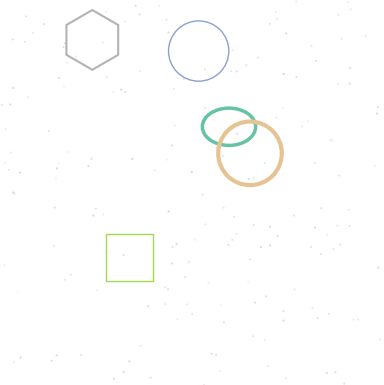[{"shape": "oval", "thickness": 2.5, "radius": 0.35, "center": [0.595, 0.671]}, {"shape": "circle", "thickness": 1, "radius": 0.39, "center": [0.516, 0.867]}, {"shape": "square", "thickness": 1, "radius": 0.3, "center": [0.337, 0.331]}, {"shape": "circle", "thickness": 3, "radius": 0.41, "center": [0.649, 0.602]}, {"shape": "hexagon", "thickness": 1.5, "radius": 0.39, "center": [0.24, 0.896]}]